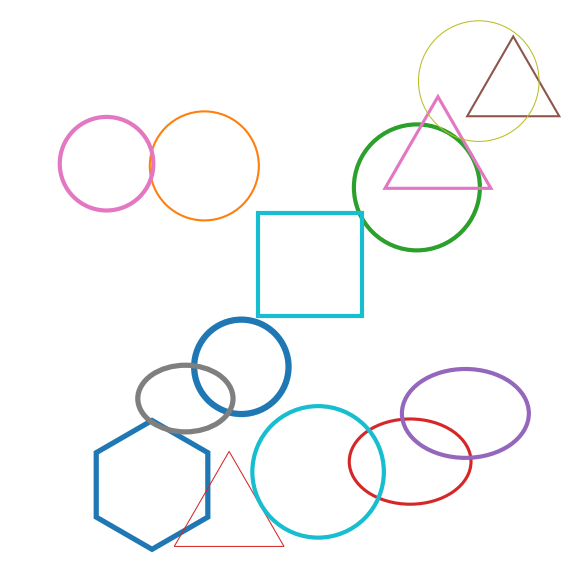[{"shape": "hexagon", "thickness": 2.5, "radius": 0.56, "center": [0.263, 0.16]}, {"shape": "circle", "thickness": 3, "radius": 0.41, "center": [0.418, 0.364]}, {"shape": "circle", "thickness": 1, "radius": 0.47, "center": [0.354, 0.712]}, {"shape": "circle", "thickness": 2, "radius": 0.55, "center": [0.722, 0.675]}, {"shape": "oval", "thickness": 1.5, "radius": 0.53, "center": [0.71, 0.2]}, {"shape": "triangle", "thickness": 0.5, "radius": 0.55, "center": [0.397, 0.108]}, {"shape": "oval", "thickness": 2, "radius": 0.55, "center": [0.806, 0.283]}, {"shape": "triangle", "thickness": 1, "radius": 0.46, "center": [0.889, 0.844]}, {"shape": "circle", "thickness": 2, "radius": 0.41, "center": [0.184, 0.716]}, {"shape": "triangle", "thickness": 1.5, "radius": 0.53, "center": [0.758, 0.726]}, {"shape": "oval", "thickness": 2.5, "radius": 0.41, "center": [0.321, 0.309]}, {"shape": "circle", "thickness": 0.5, "radius": 0.52, "center": [0.829, 0.859]}, {"shape": "square", "thickness": 2, "radius": 0.45, "center": [0.537, 0.541]}, {"shape": "circle", "thickness": 2, "radius": 0.57, "center": [0.551, 0.182]}]